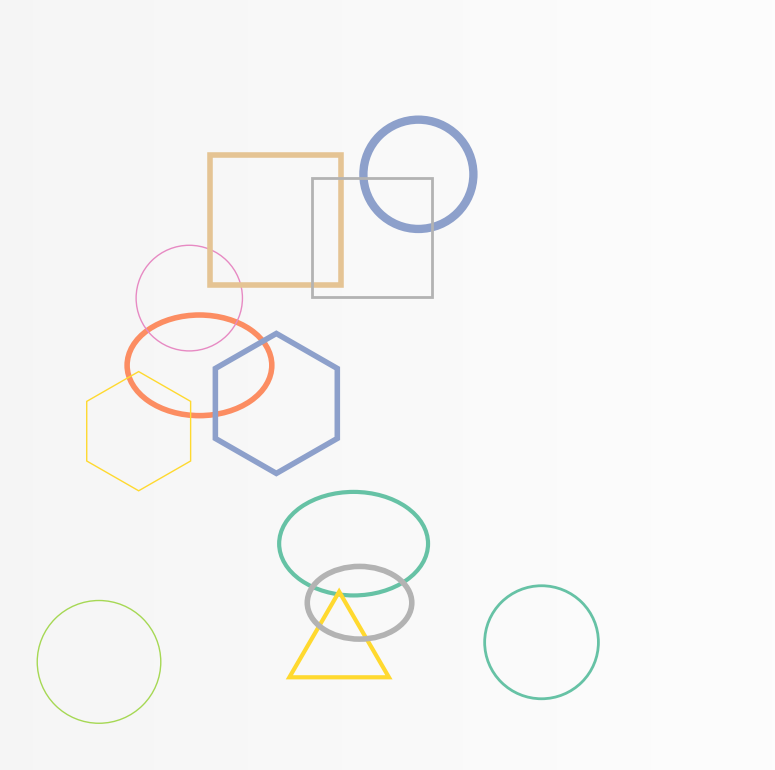[{"shape": "oval", "thickness": 1.5, "radius": 0.48, "center": [0.456, 0.294]}, {"shape": "circle", "thickness": 1, "radius": 0.37, "center": [0.699, 0.166]}, {"shape": "oval", "thickness": 2, "radius": 0.47, "center": [0.257, 0.526]}, {"shape": "hexagon", "thickness": 2, "radius": 0.45, "center": [0.357, 0.476]}, {"shape": "circle", "thickness": 3, "radius": 0.35, "center": [0.54, 0.774]}, {"shape": "circle", "thickness": 0.5, "radius": 0.34, "center": [0.244, 0.613]}, {"shape": "circle", "thickness": 0.5, "radius": 0.4, "center": [0.128, 0.14]}, {"shape": "triangle", "thickness": 1.5, "radius": 0.37, "center": [0.438, 0.157]}, {"shape": "hexagon", "thickness": 0.5, "radius": 0.39, "center": [0.179, 0.44]}, {"shape": "square", "thickness": 2, "radius": 0.42, "center": [0.355, 0.714]}, {"shape": "oval", "thickness": 2, "radius": 0.34, "center": [0.464, 0.217]}, {"shape": "square", "thickness": 1, "radius": 0.38, "center": [0.48, 0.691]}]